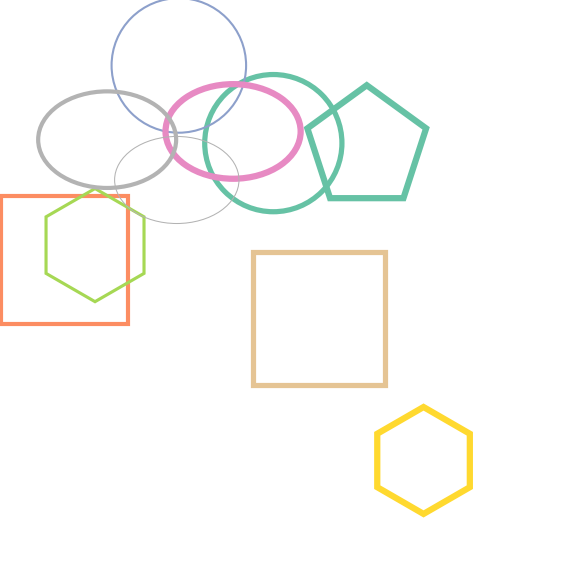[{"shape": "pentagon", "thickness": 3, "radius": 0.54, "center": [0.635, 0.743]}, {"shape": "circle", "thickness": 2.5, "radius": 0.59, "center": [0.473, 0.751]}, {"shape": "square", "thickness": 2, "radius": 0.55, "center": [0.111, 0.549]}, {"shape": "circle", "thickness": 1, "radius": 0.58, "center": [0.31, 0.886]}, {"shape": "oval", "thickness": 3, "radius": 0.58, "center": [0.404, 0.772]}, {"shape": "hexagon", "thickness": 1.5, "radius": 0.49, "center": [0.165, 0.575]}, {"shape": "hexagon", "thickness": 3, "radius": 0.46, "center": [0.733, 0.202]}, {"shape": "square", "thickness": 2.5, "radius": 0.57, "center": [0.552, 0.448]}, {"shape": "oval", "thickness": 2, "radius": 0.6, "center": [0.186, 0.757]}, {"shape": "oval", "thickness": 0.5, "radius": 0.54, "center": [0.306, 0.687]}]